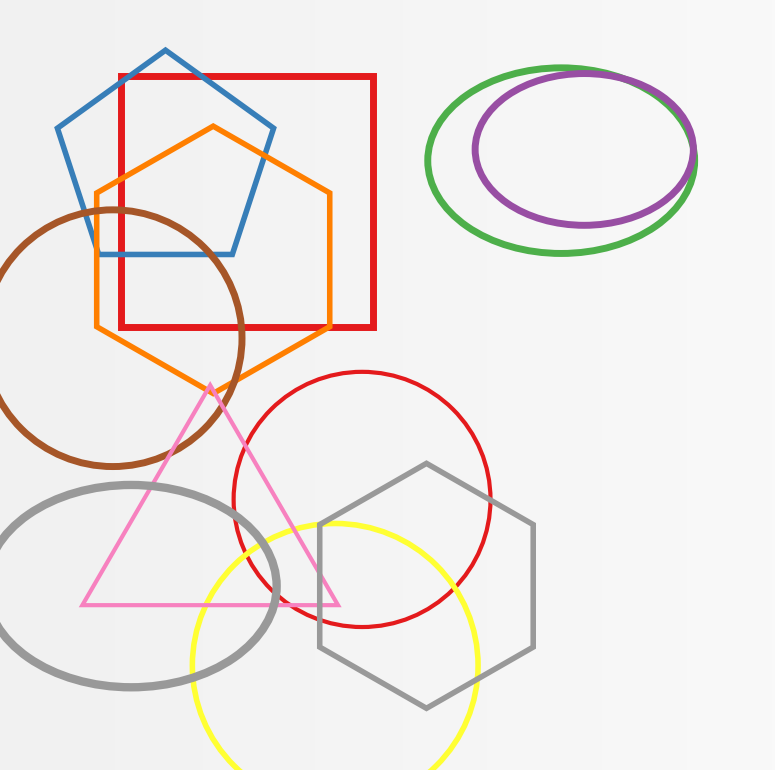[{"shape": "square", "thickness": 2.5, "radius": 0.81, "center": [0.319, 0.738]}, {"shape": "circle", "thickness": 1.5, "radius": 0.83, "center": [0.467, 0.351]}, {"shape": "pentagon", "thickness": 2, "radius": 0.73, "center": [0.214, 0.788]}, {"shape": "oval", "thickness": 2.5, "radius": 0.86, "center": [0.724, 0.791]}, {"shape": "oval", "thickness": 2.5, "radius": 0.7, "center": [0.754, 0.806]}, {"shape": "hexagon", "thickness": 2, "radius": 0.87, "center": [0.275, 0.663]}, {"shape": "circle", "thickness": 2, "radius": 0.92, "center": [0.433, 0.136]}, {"shape": "circle", "thickness": 2.5, "radius": 0.83, "center": [0.146, 0.561]}, {"shape": "triangle", "thickness": 1.5, "radius": 0.95, "center": [0.271, 0.309]}, {"shape": "oval", "thickness": 3, "radius": 0.94, "center": [0.169, 0.239]}, {"shape": "hexagon", "thickness": 2, "radius": 0.8, "center": [0.55, 0.239]}]